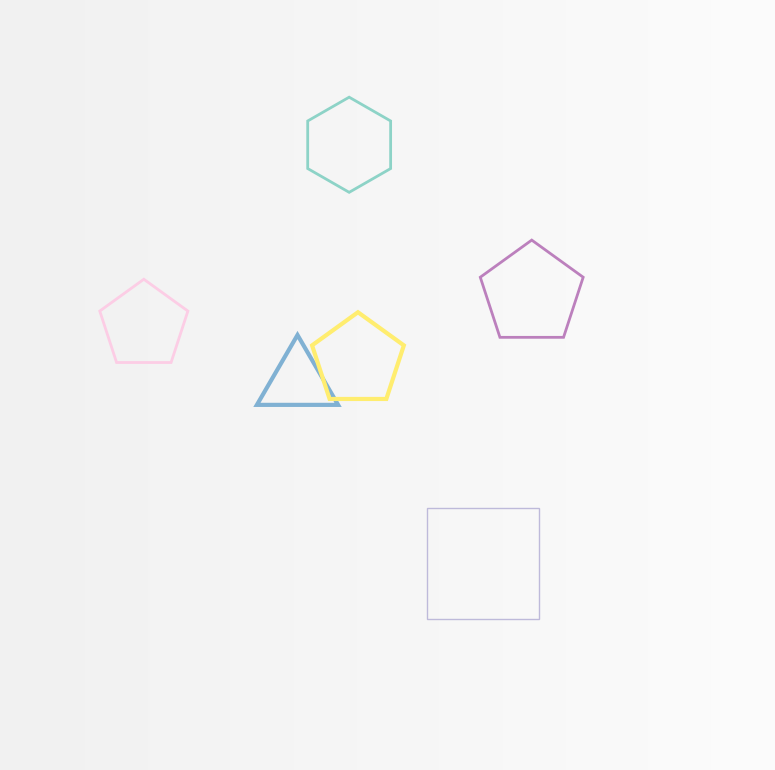[{"shape": "hexagon", "thickness": 1, "radius": 0.31, "center": [0.451, 0.812]}, {"shape": "square", "thickness": 0.5, "radius": 0.36, "center": [0.623, 0.268]}, {"shape": "triangle", "thickness": 1.5, "radius": 0.3, "center": [0.384, 0.504]}, {"shape": "pentagon", "thickness": 1, "radius": 0.3, "center": [0.186, 0.578]}, {"shape": "pentagon", "thickness": 1, "radius": 0.35, "center": [0.686, 0.618]}, {"shape": "pentagon", "thickness": 1.5, "radius": 0.31, "center": [0.462, 0.532]}]